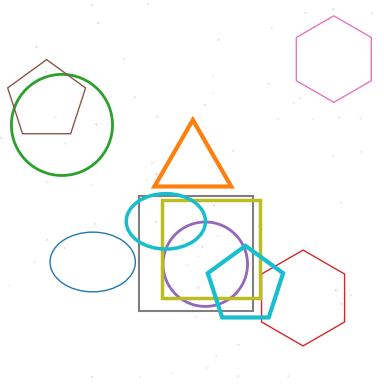[{"shape": "oval", "thickness": 1, "radius": 0.55, "center": [0.241, 0.32]}, {"shape": "triangle", "thickness": 3, "radius": 0.58, "center": [0.501, 0.573]}, {"shape": "circle", "thickness": 2, "radius": 0.66, "center": [0.161, 0.676]}, {"shape": "hexagon", "thickness": 1, "radius": 0.62, "center": [0.787, 0.226]}, {"shape": "circle", "thickness": 2, "radius": 0.55, "center": [0.533, 0.314]}, {"shape": "pentagon", "thickness": 1, "radius": 0.53, "center": [0.121, 0.739]}, {"shape": "hexagon", "thickness": 1, "radius": 0.56, "center": [0.867, 0.847]}, {"shape": "square", "thickness": 1.5, "radius": 0.74, "center": [0.509, 0.341]}, {"shape": "square", "thickness": 2.5, "radius": 0.64, "center": [0.547, 0.354]}, {"shape": "oval", "thickness": 2.5, "radius": 0.51, "center": [0.431, 0.425]}, {"shape": "pentagon", "thickness": 3, "radius": 0.51, "center": [0.638, 0.259]}]